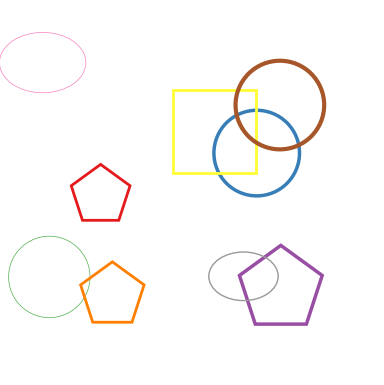[{"shape": "pentagon", "thickness": 2, "radius": 0.4, "center": [0.261, 0.493]}, {"shape": "circle", "thickness": 2.5, "radius": 0.56, "center": [0.667, 0.602]}, {"shape": "circle", "thickness": 0.5, "radius": 0.53, "center": [0.128, 0.281]}, {"shape": "pentagon", "thickness": 2.5, "radius": 0.57, "center": [0.729, 0.25]}, {"shape": "pentagon", "thickness": 2, "radius": 0.43, "center": [0.292, 0.233]}, {"shape": "square", "thickness": 2, "radius": 0.54, "center": [0.556, 0.658]}, {"shape": "circle", "thickness": 3, "radius": 0.58, "center": [0.727, 0.727]}, {"shape": "oval", "thickness": 0.5, "radius": 0.56, "center": [0.111, 0.837]}, {"shape": "oval", "thickness": 1, "radius": 0.45, "center": [0.632, 0.282]}]